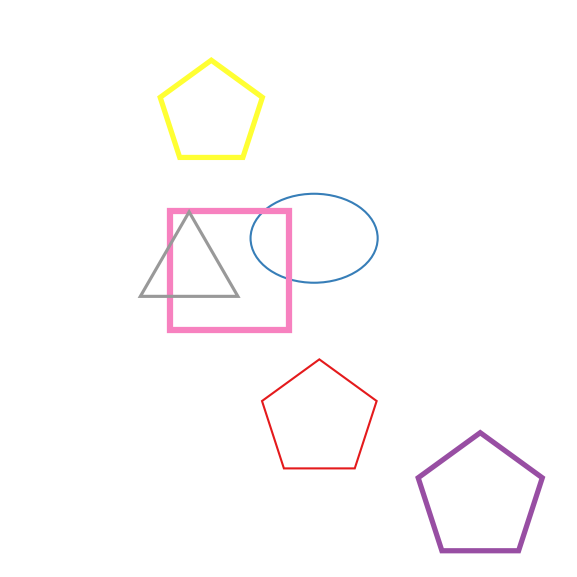[{"shape": "pentagon", "thickness": 1, "radius": 0.52, "center": [0.553, 0.272]}, {"shape": "oval", "thickness": 1, "radius": 0.55, "center": [0.544, 0.587]}, {"shape": "pentagon", "thickness": 2.5, "radius": 0.57, "center": [0.832, 0.137]}, {"shape": "pentagon", "thickness": 2.5, "radius": 0.47, "center": [0.366, 0.802]}, {"shape": "square", "thickness": 3, "radius": 0.52, "center": [0.398, 0.53]}, {"shape": "triangle", "thickness": 1.5, "radius": 0.49, "center": [0.327, 0.535]}]